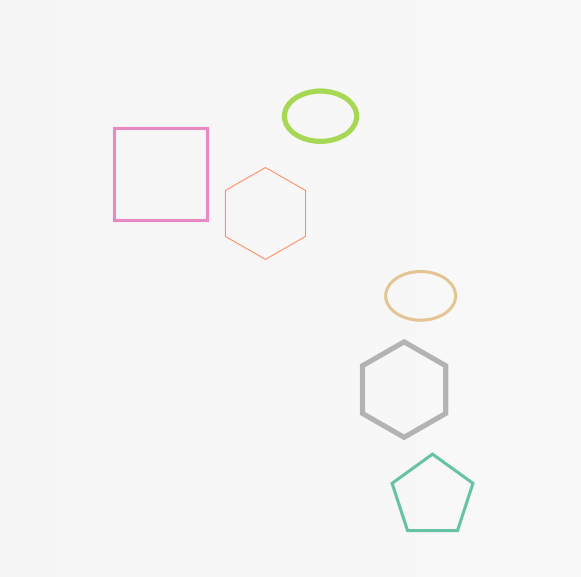[{"shape": "pentagon", "thickness": 1.5, "radius": 0.37, "center": [0.744, 0.14]}, {"shape": "hexagon", "thickness": 0.5, "radius": 0.4, "center": [0.457, 0.63]}, {"shape": "square", "thickness": 1.5, "radius": 0.4, "center": [0.276, 0.697]}, {"shape": "oval", "thickness": 2.5, "radius": 0.31, "center": [0.551, 0.798]}, {"shape": "oval", "thickness": 1.5, "radius": 0.3, "center": [0.724, 0.487]}, {"shape": "hexagon", "thickness": 2.5, "radius": 0.41, "center": [0.695, 0.325]}]